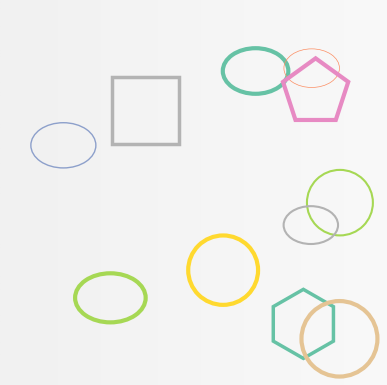[{"shape": "oval", "thickness": 3, "radius": 0.42, "center": [0.66, 0.816]}, {"shape": "hexagon", "thickness": 2.5, "radius": 0.45, "center": [0.783, 0.159]}, {"shape": "oval", "thickness": 0.5, "radius": 0.36, "center": [0.804, 0.823]}, {"shape": "oval", "thickness": 1, "radius": 0.42, "center": [0.164, 0.623]}, {"shape": "pentagon", "thickness": 3, "radius": 0.44, "center": [0.815, 0.76]}, {"shape": "circle", "thickness": 1.5, "radius": 0.43, "center": [0.877, 0.474]}, {"shape": "oval", "thickness": 3, "radius": 0.46, "center": [0.285, 0.226]}, {"shape": "circle", "thickness": 3, "radius": 0.45, "center": [0.576, 0.298]}, {"shape": "circle", "thickness": 3, "radius": 0.49, "center": [0.876, 0.12]}, {"shape": "oval", "thickness": 1.5, "radius": 0.35, "center": [0.802, 0.415]}, {"shape": "square", "thickness": 2.5, "radius": 0.43, "center": [0.376, 0.712]}]